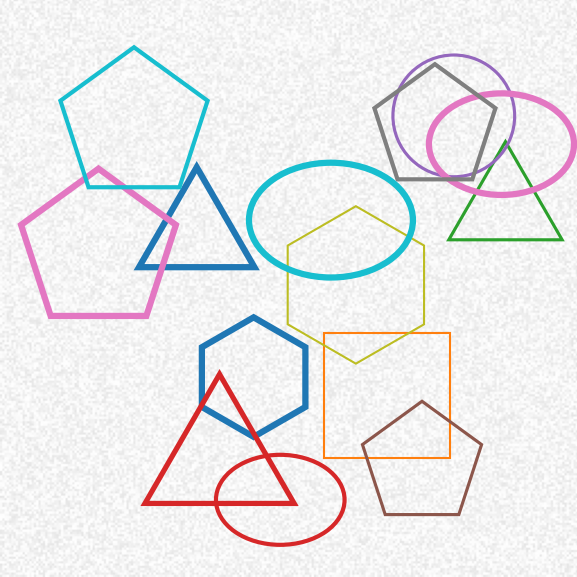[{"shape": "hexagon", "thickness": 3, "radius": 0.52, "center": [0.439, 0.346]}, {"shape": "triangle", "thickness": 3, "radius": 0.58, "center": [0.341, 0.594]}, {"shape": "square", "thickness": 1, "radius": 0.54, "center": [0.67, 0.314]}, {"shape": "triangle", "thickness": 1.5, "radius": 0.57, "center": [0.875, 0.641]}, {"shape": "oval", "thickness": 2, "radius": 0.56, "center": [0.485, 0.134]}, {"shape": "triangle", "thickness": 2.5, "radius": 0.75, "center": [0.38, 0.202]}, {"shape": "circle", "thickness": 1.5, "radius": 0.53, "center": [0.786, 0.798]}, {"shape": "pentagon", "thickness": 1.5, "radius": 0.54, "center": [0.731, 0.196]}, {"shape": "oval", "thickness": 3, "radius": 0.63, "center": [0.868, 0.75]}, {"shape": "pentagon", "thickness": 3, "radius": 0.7, "center": [0.171, 0.566]}, {"shape": "pentagon", "thickness": 2, "radius": 0.55, "center": [0.753, 0.778]}, {"shape": "hexagon", "thickness": 1, "radius": 0.68, "center": [0.616, 0.506]}, {"shape": "oval", "thickness": 3, "radius": 0.71, "center": [0.573, 0.618]}, {"shape": "pentagon", "thickness": 2, "radius": 0.67, "center": [0.232, 0.783]}]